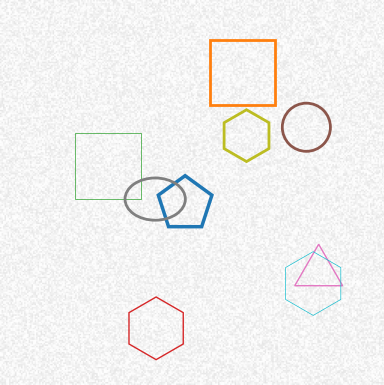[{"shape": "pentagon", "thickness": 2.5, "radius": 0.37, "center": [0.481, 0.47]}, {"shape": "square", "thickness": 2, "radius": 0.42, "center": [0.63, 0.811]}, {"shape": "square", "thickness": 0.5, "radius": 0.43, "center": [0.279, 0.568]}, {"shape": "hexagon", "thickness": 1, "radius": 0.41, "center": [0.405, 0.147]}, {"shape": "circle", "thickness": 2, "radius": 0.31, "center": [0.796, 0.669]}, {"shape": "triangle", "thickness": 1, "radius": 0.36, "center": [0.828, 0.294]}, {"shape": "oval", "thickness": 2, "radius": 0.39, "center": [0.403, 0.483]}, {"shape": "hexagon", "thickness": 2, "radius": 0.34, "center": [0.64, 0.648]}, {"shape": "hexagon", "thickness": 0.5, "radius": 0.41, "center": [0.813, 0.264]}]